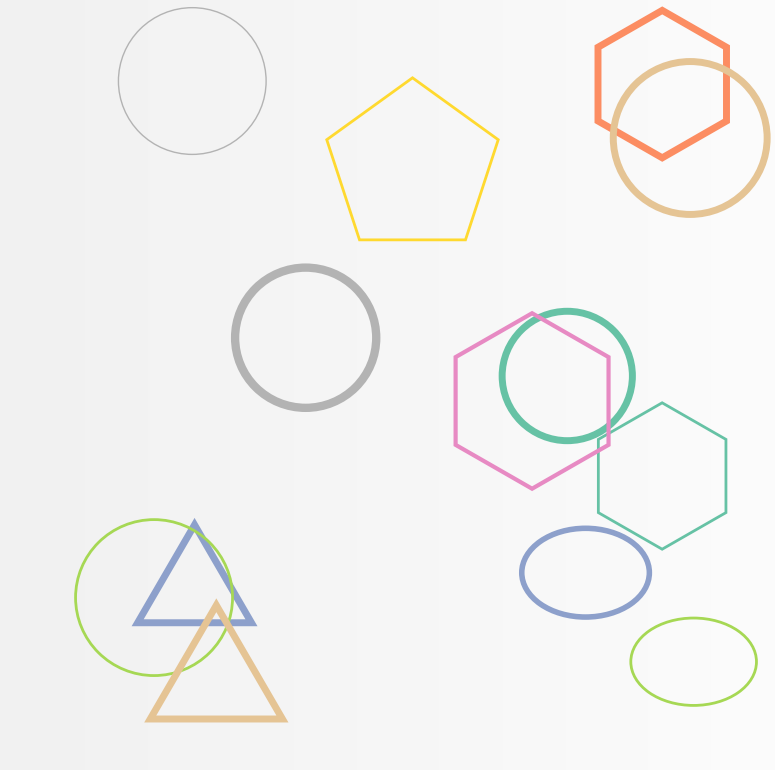[{"shape": "circle", "thickness": 2.5, "radius": 0.42, "center": [0.732, 0.512]}, {"shape": "hexagon", "thickness": 1, "radius": 0.48, "center": [0.854, 0.382]}, {"shape": "hexagon", "thickness": 2.5, "radius": 0.48, "center": [0.855, 0.891]}, {"shape": "triangle", "thickness": 2.5, "radius": 0.42, "center": [0.251, 0.234]}, {"shape": "oval", "thickness": 2, "radius": 0.41, "center": [0.756, 0.256]}, {"shape": "hexagon", "thickness": 1.5, "radius": 0.57, "center": [0.687, 0.479]}, {"shape": "oval", "thickness": 1, "radius": 0.41, "center": [0.895, 0.141]}, {"shape": "circle", "thickness": 1, "radius": 0.51, "center": [0.199, 0.224]}, {"shape": "pentagon", "thickness": 1, "radius": 0.58, "center": [0.532, 0.783]}, {"shape": "circle", "thickness": 2.5, "radius": 0.5, "center": [0.891, 0.821]}, {"shape": "triangle", "thickness": 2.5, "radius": 0.49, "center": [0.279, 0.115]}, {"shape": "circle", "thickness": 3, "radius": 0.46, "center": [0.394, 0.561]}, {"shape": "circle", "thickness": 0.5, "radius": 0.48, "center": [0.248, 0.895]}]